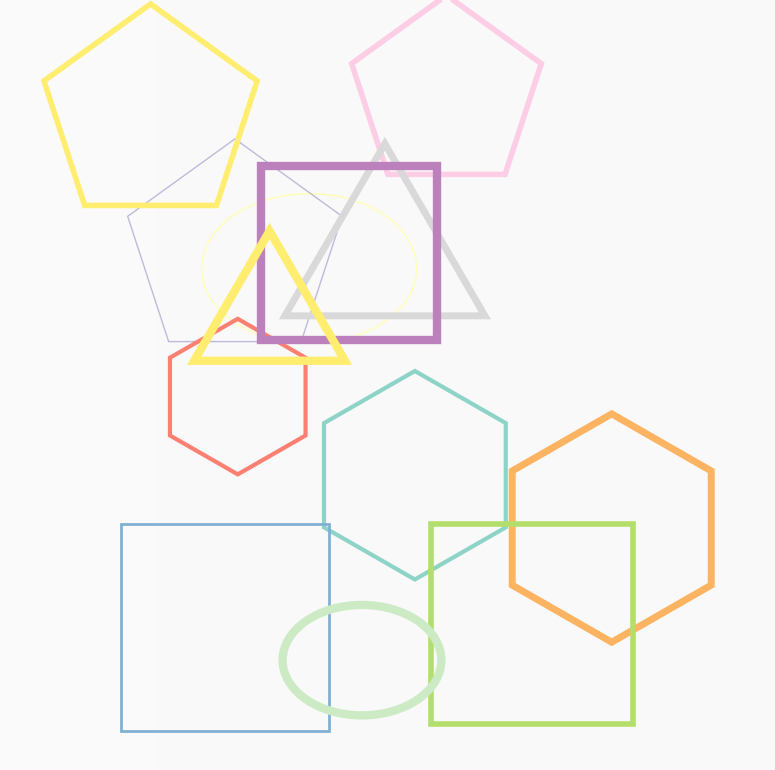[{"shape": "hexagon", "thickness": 1.5, "radius": 0.68, "center": [0.535, 0.383]}, {"shape": "oval", "thickness": 0.5, "radius": 0.69, "center": [0.399, 0.651]}, {"shape": "pentagon", "thickness": 0.5, "radius": 0.73, "center": [0.303, 0.674]}, {"shape": "hexagon", "thickness": 1.5, "radius": 0.51, "center": [0.307, 0.485]}, {"shape": "square", "thickness": 1, "radius": 0.67, "center": [0.29, 0.185]}, {"shape": "hexagon", "thickness": 2.5, "radius": 0.74, "center": [0.789, 0.314]}, {"shape": "square", "thickness": 2, "radius": 0.65, "center": [0.687, 0.19]}, {"shape": "pentagon", "thickness": 2, "radius": 0.64, "center": [0.576, 0.878]}, {"shape": "triangle", "thickness": 2.5, "radius": 0.75, "center": [0.497, 0.664]}, {"shape": "square", "thickness": 3, "radius": 0.57, "center": [0.45, 0.671]}, {"shape": "oval", "thickness": 3, "radius": 0.51, "center": [0.467, 0.143]}, {"shape": "pentagon", "thickness": 2, "radius": 0.72, "center": [0.194, 0.85]}, {"shape": "triangle", "thickness": 3, "radius": 0.56, "center": [0.348, 0.588]}]